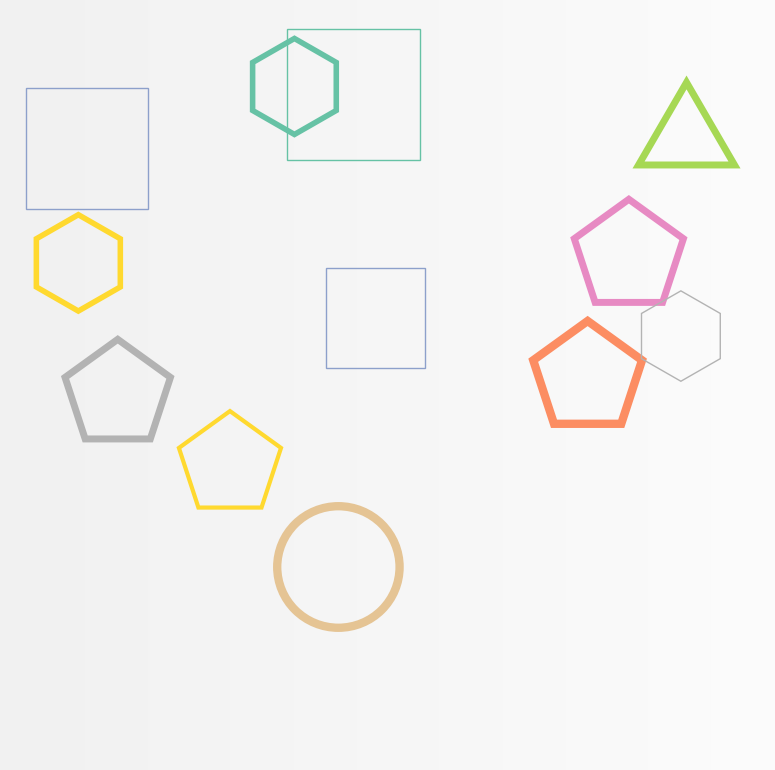[{"shape": "hexagon", "thickness": 2, "radius": 0.31, "center": [0.38, 0.888]}, {"shape": "square", "thickness": 0.5, "radius": 0.43, "center": [0.456, 0.877]}, {"shape": "pentagon", "thickness": 3, "radius": 0.37, "center": [0.758, 0.509]}, {"shape": "square", "thickness": 0.5, "radius": 0.32, "center": [0.484, 0.587]}, {"shape": "square", "thickness": 0.5, "radius": 0.39, "center": [0.112, 0.807]}, {"shape": "pentagon", "thickness": 2.5, "radius": 0.37, "center": [0.811, 0.667]}, {"shape": "triangle", "thickness": 2.5, "radius": 0.36, "center": [0.886, 0.821]}, {"shape": "hexagon", "thickness": 2, "radius": 0.31, "center": [0.101, 0.659]}, {"shape": "pentagon", "thickness": 1.5, "radius": 0.35, "center": [0.297, 0.397]}, {"shape": "circle", "thickness": 3, "radius": 0.39, "center": [0.437, 0.264]}, {"shape": "hexagon", "thickness": 0.5, "radius": 0.29, "center": [0.879, 0.564]}, {"shape": "pentagon", "thickness": 2.5, "radius": 0.36, "center": [0.152, 0.488]}]